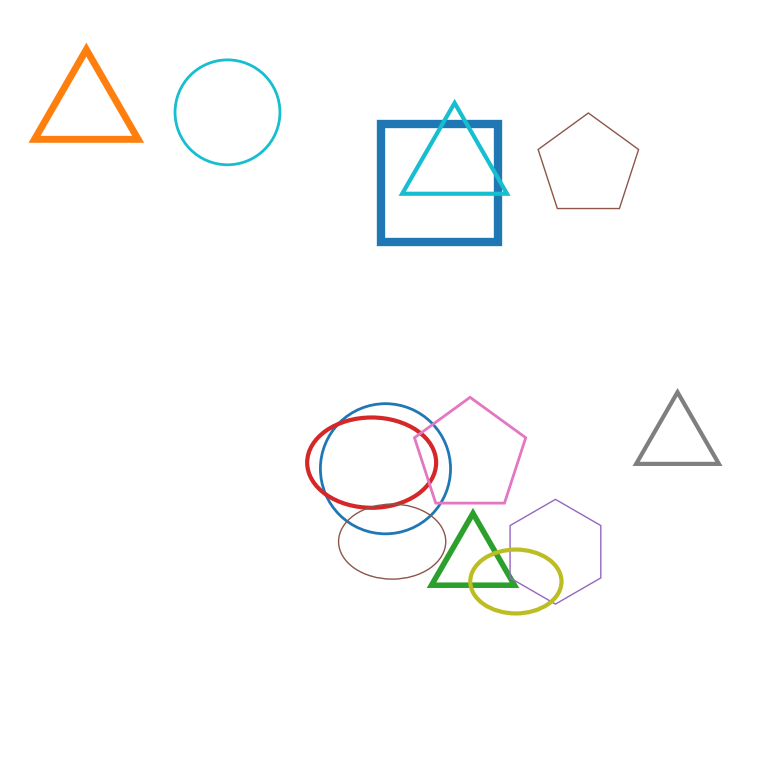[{"shape": "circle", "thickness": 1, "radius": 0.42, "center": [0.501, 0.391]}, {"shape": "square", "thickness": 3, "radius": 0.38, "center": [0.571, 0.762]}, {"shape": "triangle", "thickness": 2.5, "radius": 0.39, "center": [0.112, 0.858]}, {"shape": "triangle", "thickness": 2, "radius": 0.31, "center": [0.614, 0.271]}, {"shape": "oval", "thickness": 1.5, "radius": 0.42, "center": [0.483, 0.399]}, {"shape": "hexagon", "thickness": 0.5, "radius": 0.34, "center": [0.721, 0.283]}, {"shape": "oval", "thickness": 0.5, "radius": 0.35, "center": [0.509, 0.297]}, {"shape": "pentagon", "thickness": 0.5, "radius": 0.34, "center": [0.764, 0.785]}, {"shape": "pentagon", "thickness": 1, "radius": 0.38, "center": [0.611, 0.408]}, {"shape": "triangle", "thickness": 1.5, "radius": 0.31, "center": [0.88, 0.429]}, {"shape": "oval", "thickness": 1.5, "radius": 0.3, "center": [0.67, 0.245]}, {"shape": "circle", "thickness": 1, "radius": 0.34, "center": [0.295, 0.854]}, {"shape": "triangle", "thickness": 1.5, "radius": 0.39, "center": [0.59, 0.788]}]